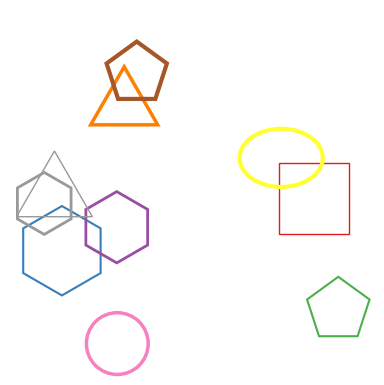[{"shape": "square", "thickness": 1, "radius": 0.46, "center": [0.816, 0.485]}, {"shape": "hexagon", "thickness": 1.5, "radius": 0.58, "center": [0.161, 0.349]}, {"shape": "pentagon", "thickness": 1.5, "radius": 0.43, "center": [0.879, 0.196]}, {"shape": "hexagon", "thickness": 2, "radius": 0.46, "center": [0.303, 0.41]}, {"shape": "triangle", "thickness": 2.5, "radius": 0.5, "center": [0.323, 0.726]}, {"shape": "oval", "thickness": 3, "radius": 0.54, "center": [0.73, 0.59]}, {"shape": "pentagon", "thickness": 3, "radius": 0.41, "center": [0.355, 0.81]}, {"shape": "circle", "thickness": 2.5, "radius": 0.4, "center": [0.305, 0.108]}, {"shape": "triangle", "thickness": 1, "radius": 0.57, "center": [0.141, 0.494]}, {"shape": "hexagon", "thickness": 2, "radius": 0.4, "center": [0.115, 0.472]}]